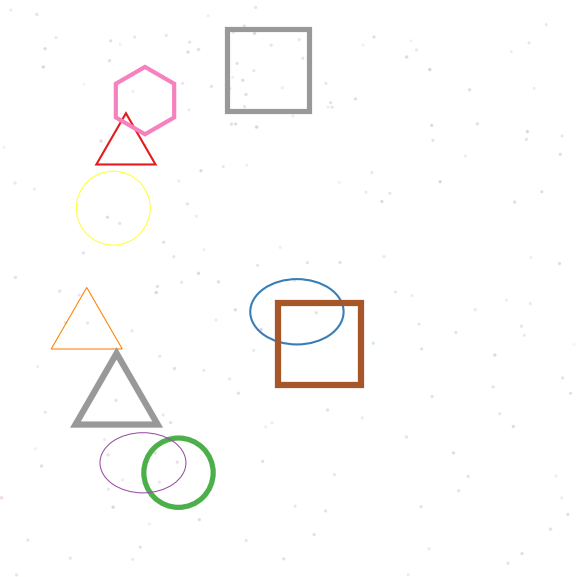[{"shape": "triangle", "thickness": 1, "radius": 0.3, "center": [0.218, 0.744]}, {"shape": "oval", "thickness": 1, "radius": 0.4, "center": [0.514, 0.459]}, {"shape": "circle", "thickness": 2.5, "radius": 0.3, "center": [0.309, 0.181]}, {"shape": "oval", "thickness": 0.5, "radius": 0.37, "center": [0.248, 0.198]}, {"shape": "triangle", "thickness": 0.5, "radius": 0.36, "center": [0.15, 0.43]}, {"shape": "circle", "thickness": 0.5, "radius": 0.32, "center": [0.196, 0.639]}, {"shape": "square", "thickness": 3, "radius": 0.36, "center": [0.553, 0.404]}, {"shape": "hexagon", "thickness": 2, "radius": 0.29, "center": [0.251, 0.825]}, {"shape": "square", "thickness": 2.5, "radius": 0.35, "center": [0.464, 0.877]}, {"shape": "triangle", "thickness": 3, "radius": 0.41, "center": [0.202, 0.305]}]